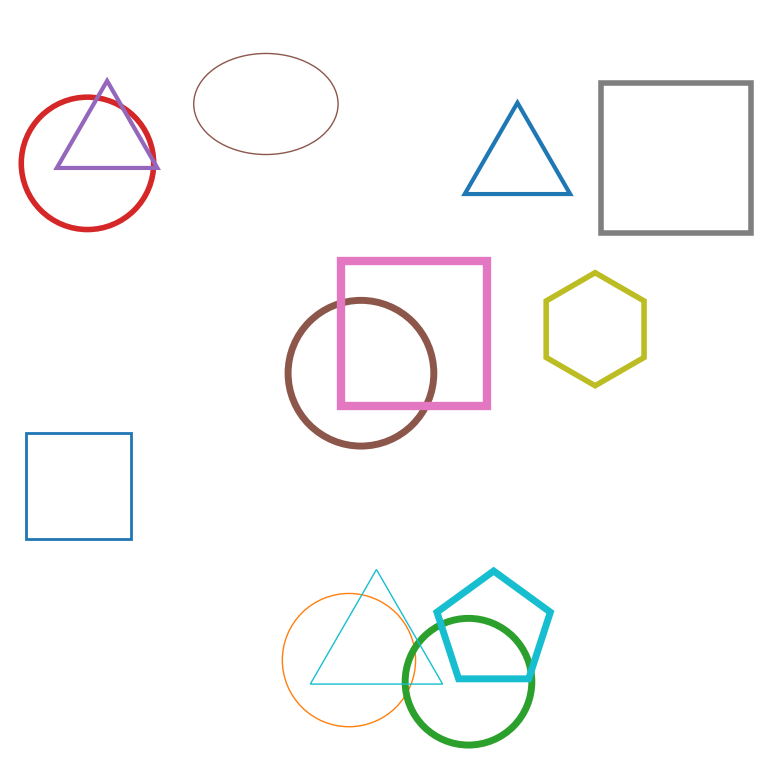[{"shape": "square", "thickness": 1, "radius": 0.34, "center": [0.102, 0.369]}, {"shape": "triangle", "thickness": 1.5, "radius": 0.4, "center": [0.672, 0.788]}, {"shape": "circle", "thickness": 0.5, "radius": 0.43, "center": [0.453, 0.143]}, {"shape": "circle", "thickness": 2.5, "radius": 0.41, "center": [0.608, 0.115]}, {"shape": "circle", "thickness": 2, "radius": 0.43, "center": [0.114, 0.788]}, {"shape": "triangle", "thickness": 1.5, "radius": 0.38, "center": [0.139, 0.82]}, {"shape": "circle", "thickness": 2.5, "radius": 0.47, "center": [0.469, 0.515]}, {"shape": "oval", "thickness": 0.5, "radius": 0.47, "center": [0.345, 0.865]}, {"shape": "square", "thickness": 3, "radius": 0.47, "center": [0.538, 0.567]}, {"shape": "square", "thickness": 2, "radius": 0.49, "center": [0.878, 0.795]}, {"shape": "hexagon", "thickness": 2, "radius": 0.37, "center": [0.773, 0.572]}, {"shape": "pentagon", "thickness": 2.5, "radius": 0.39, "center": [0.641, 0.181]}, {"shape": "triangle", "thickness": 0.5, "radius": 0.5, "center": [0.489, 0.161]}]